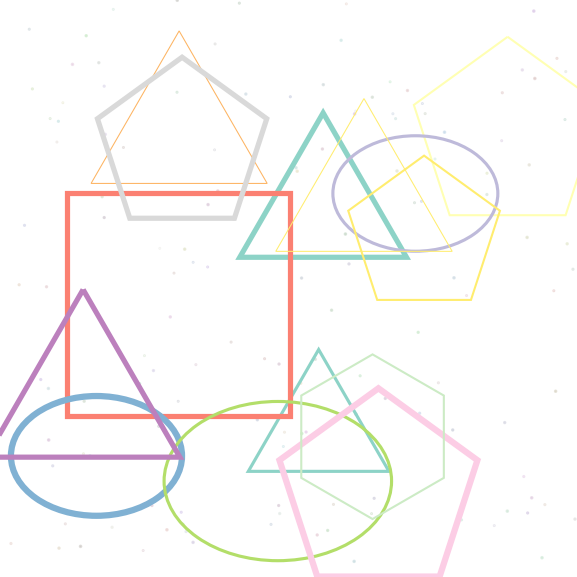[{"shape": "triangle", "thickness": 1.5, "radius": 0.7, "center": [0.552, 0.253]}, {"shape": "triangle", "thickness": 2.5, "radius": 0.83, "center": [0.56, 0.637]}, {"shape": "pentagon", "thickness": 1, "radius": 0.85, "center": [0.879, 0.765]}, {"shape": "oval", "thickness": 1.5, "radius": 0.71, "center": [0.719, 0.664]}, {"shape": "square", "thickness": 2.5, "radius": 0.97, "center": [0.309, 0.472]}, {"shape": "oval", "thickness": 3, "radius": 0.74, "center": [0.167, 0.21]}, {"shape": "triangle", "thickness": 0.5, "radius": 0.88, "center": [0.31, 0.77]}, {"shape": "oval", "thickness": 1.5, "radius": 0.98, "center": [0.481, 0.166]}, {"shape": "pentagon", "thickness": 3, "radius": 0.9, "center": [0.655, 0.147]}, {"shape": "pentagon", "thickness": 2.5, "radius": 0.77, "center": [0.315, 0.746]}, {"shape": "triangle", "thickness": 2.5, "radius": 0.97, "center": [0.144, 0.304]}, {"shape": "hexagon", "thickness": 1, "radius": 0.71, "center": [0.645, 0.243]}, {"shape": "triangle", "thickness": 0.5, "radius": 0.88, "center": [0.63, 0.652]}, {"shape": "pentagon", "thickness": 1, "radius": 0.69, "center": [0.734, 0.592]}]